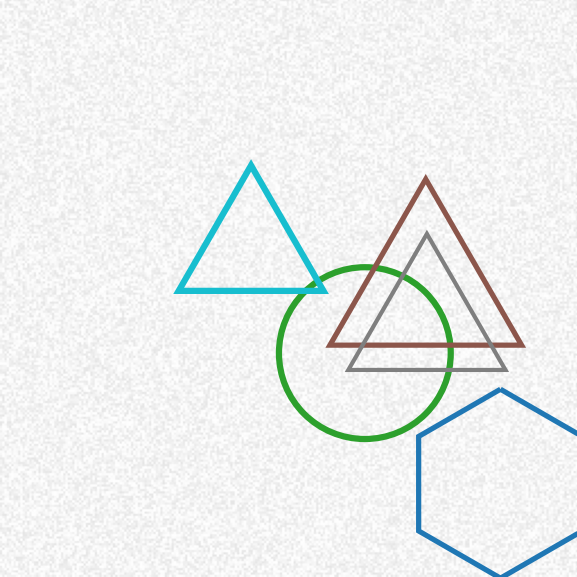[{"shape": "hexagon", "thickness": 2.5, "radius": 0.82, "center": [0.867, 0.162]}, {"shape": "circle", "thickness": 3, "radius": 0.74, "center": [0.632, 0.388]}, {"shape": "triangle", "thickness": 2.5, "radius": 0.96, "center": [0.737, 0.497]}, {"shape": "triangle", "thickness": 2, "radius": 0.79, "center": [0.739, 0.437]}, {"shape": "triangle", "thickness": 3, "radius": 0.72, "center": [0.435, 0.568]}]